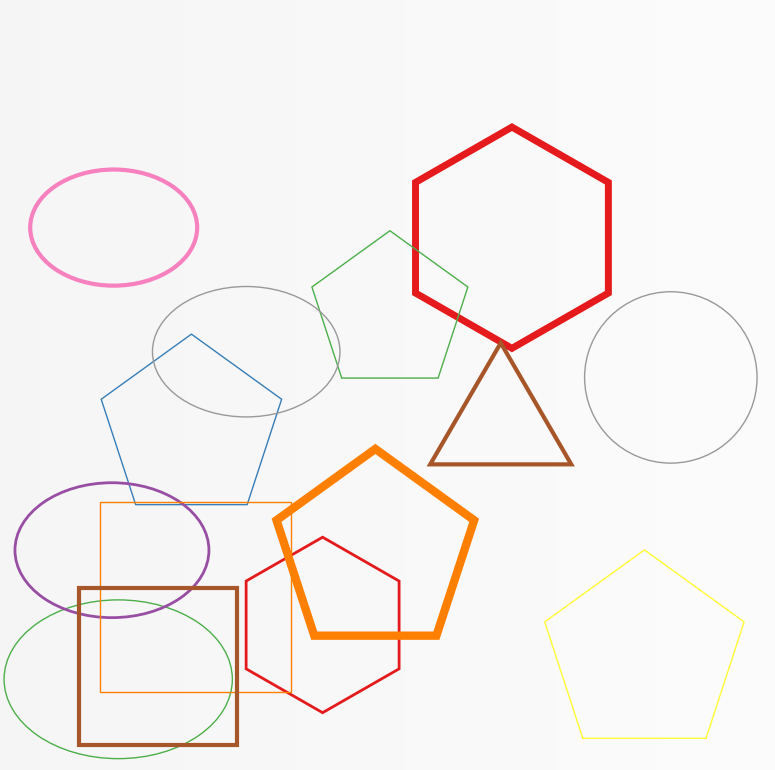[{"shape": "hexagon", "thickness": 2.5, "radius": 0.72, "center": [0.661, 0.691]}, {"shape": "hexagon", "thickness": 1, "radius": 0.57, "center": [0.416, 0.188]}, {"shape": "pentagon", "thickness": 0.5, "radius": 0.61, "center": [0.247, 0.444]}, {"shape": "pentagon", "thickness": 0.5, "radius": 0.53, "center": [0.503, 0.595]}, {"shape": "oval", "thickness": 0.5, "radius": 0.74, "center": [0.153, 0.118]}, {"shape": "oval", "thickness": 1, "radius": 0.63, "center": [0.144, 0.285]}, {"shape": "square", "thickness": 0.5, "radius": 0.62, "center": [0.252, 0.225]}, {"shape": "pentagon", "thickness": 3, "radius": 0.67, "center": [0.484, 0.283]}, {"shape": "pentagon", "thickness": 0.5, "radius": 0.68, "center": [0.832, 0.151]}, {"shape": "square", "thickness": 1.5, "radius": 0.51, "center": [0.204, 0.135]}, {"shape": "triangle", "thickness": 1.5, "radius": 0.53, "center": [0.646, 0.449]}, {"shape": "oval", "thickness": 1.5, "radius": 0.54, "center": [0.147, 0.704]}, {"shape": "oval", "thickness": 0.5, "radius": 0.6, "center": [0.318, 0.543]}, {"shape": "circle", "thickness": 0.5, "radius": 0.56, "center": [0.866, 0.51]}]